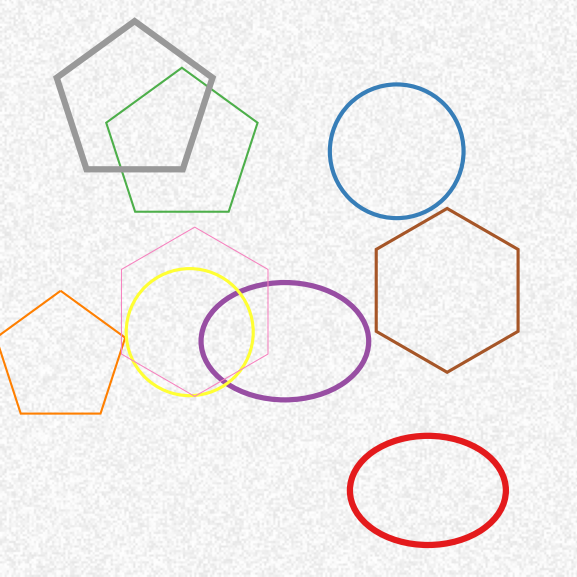[{"shape": "oval", "thickness": 3, "radius": 0.68, "center": [0.741, 0.15]}, {"shape": "circle", "thickness": 2, "radius": 0.58, "center": [0.687, 0.737]}, {"shape": "pentagon", "thickness": 1, "radius": 0.69, "center": [0.315, 0.744]}, {"shape": "oval", "thickness": 2.5, "radius": 0.73, "center": [0.493, 0.408]}, {"shape": "pentagon", "thickness": 1, "radius": 0.59, "center": [0.105, 0.378]}, {"shape": "circle", "thickness": 1.5, "radius": 0.55, "center": [0.328, 0.424]}, {"shape": "hexagon", "thickness": 1.5, "radius": 0.71, "center": [0.774, 0.496]}, {"shape": "hexagon", "thickness": 0.5, "radius": 0.73, "center": [0.337, 0.459]}, {"shape": "pentagon", "thickness": 3, "radius": 0.71, "center": [0.233, 0.821]}]